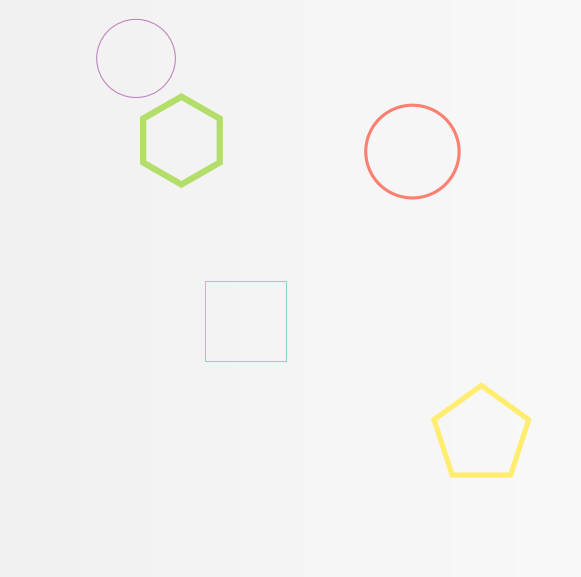[{"shape": "square", "thickness": 0.5, "radius": 0.35, "center": [0.423, 0.443]}, {"shape": "circle", "thickness": 1.5, "radius": 0.4, "center": [0.71, 0.737]}, {"shape": "hexagon", "thickness": 3, "radius": 0.38, "center": [0.312, 0.756]}, {"shape": "circle", "thickness": 0.5, "radius": 0.34, "center": [0.234, 0.898]}, {"shape": "pentagon", "thickness": 2.5, "radius": 0.43, "center": [0.828, 0.246]}]